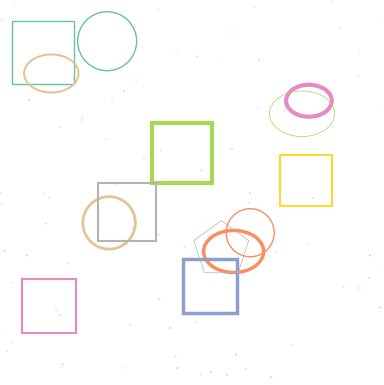[{"shape": "square", "thickness": 1, "radius": 0.41, "center": [0.112, 0.864]}, {"shape": "circle", "thickness": 1, "radius": 0.38, "center": [0.278, 0.893]}, {"shape": "oval", "thickness": 2.5, "radius": 0.39, "center": [0.607, 0.347]}, {"shape": "circle", "thickness": 1, "radius": 0.31, "center": [0.65, 0.396]}, {"shape": "square", "thickness": 2.5, "radius": 0.35, "center": [0.546, 0.256]}, {"shape": "square", "thickness": 1.5, "radius": 0.35, "center": [0.126, 0.205]}, {"shape": "oval", "thickness": 3, "radius": 0.3, "center": [0.802, 0.738]}, {"shape": "oval", "thickness": 0.5, "radius": 0.42, "center": [0.784, 0.705]}, {"shape": "square", "thickness": 3, "radius": 0.39, "center": [0.473, 0.602]}, {"shape": "square", "thickness": 1.5, "radius": 0.33, "center": [0.795, 0.531]}, {"shape": "circle", "thickness": 2, "radius": 0.34, "center": [0.283, 0.421]}, {"shape": "oval", "thickness": 1.5, "radius": 0.35, "center": [0.133, 0.809]}, {"shape": "square", "thickness": 1.5, "radius": 0.38, "center": [0.331, 0.449]}, {"shape": "pentagon", "thickness": 0.5, "radius": 0.37, "center": [0.575, 0.352]}]